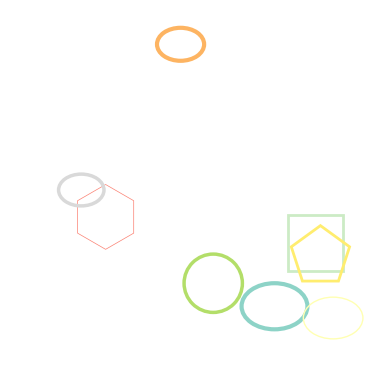[{"shape": "oval", "thickness": 3, "radius": 0.43, "center": [0.713, 0.205]}, {"shape": "oval", "thickness": 1, "radius": 0.39, "center": [0.865, 0.174]}, {"shape": "hexagon", "thickness": 0.5, "radius": 0.42, "center": [0.274, 0.437]}, {"shape": "oval", "thickness": 3, "radius": 0.31, "center": [0.469, 0.885]}, {"shape": "circle", "thickness": 2.5, "radius": 0.38, "center": [0.554, 0.264]}, {"shape": "oval", "thickness": 2.5, "radius": 0.29, "center": [0.211, 0.506]}, {"shape": "square", "thickness": 2, "radius": 0.36, "center": [0.82, 0.369]}, {"shape": "pentagon", "thickness": 2, "radius": 0.4, "center": [0.832, 0.334]}]